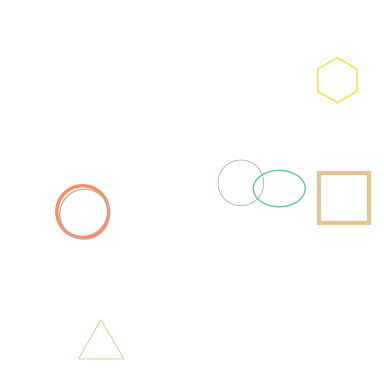[{"shape": "oval", "thickness": 1, "radius": 0.34, "center": [0.725, 0.51]}, {"shape": "circle", "thickness": 2.5, "radius": 0.34, "center": [0.215, 0.45]}, {"shape": "circle", "thickness": 0.5, "radius": 0.3, "center": [0.626, 0.525]}, {"shape": "triangle", "thickness": 0.5, "radius": 0.34, "center": [0.263, 0.102]}, {"shape": "hexagon", "thickness": 1, "radius": 0.29, "center": [0.876, 0.792]}, {"shape": "square", "thickness": 3, "radius": 0.32, "center": [0.893, 0.486]}, {"shape": "circle", "thickness": 1, "radius": 0.32, "center": [0.22, 0.444]}]